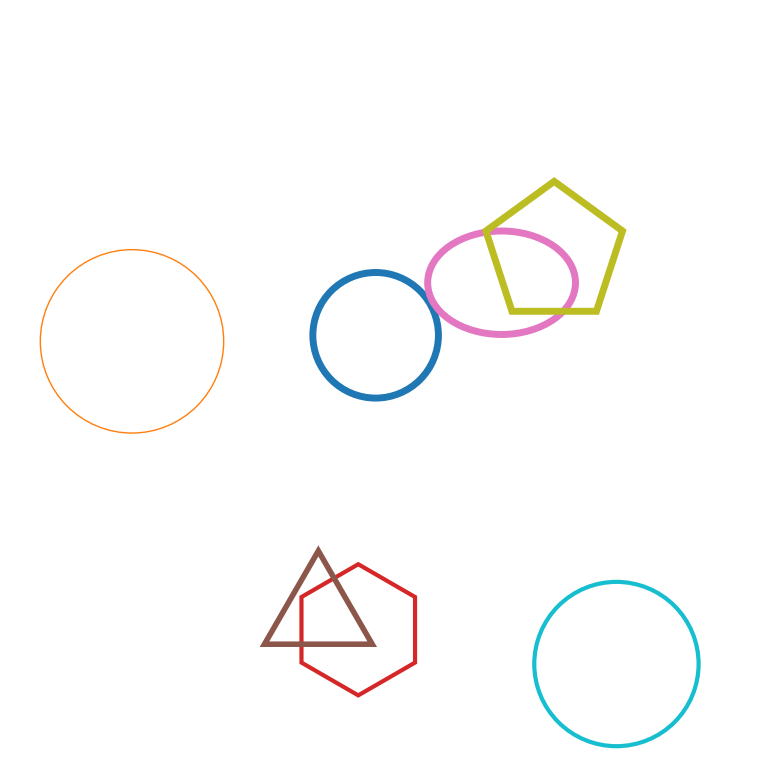[{"shape": "circle", "thickness": 2.5, "radius": 0.41, "center": [0.488, 0.565]}, {"shape": "circle", "thickness": 0.5, "radius": 0.6, "center": [0.171, 0.557]}, {"shape": "hexagon", "thickness": 1.5, "radius": 0.43, "center": [0.465, 0.182]}, {"shape": "triangle", "thickness": 2, "radius": 0.4, "center": [0.413, 0.204]}, {"shape": "oval", "thickness": 2.5, "radius": 0.48, "center": [0.651, 0.633]}, {"shape": "pentagon", "thickness": 2.5, "radius": 0.47, "center": [0.72, 0.671]}, {"shape": "circle", "thickness": 1.5, "radius": 0.53, "center": [0.801, 0.138]}]